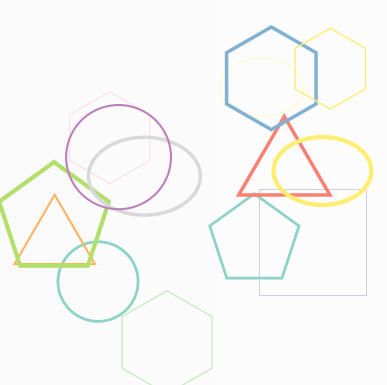[{"shape": "pentagon", "thickness": 2, "radius": 0.61, "center": [0.656, 0.376]}, {"shape": "circle", "thickness": 2, "radius": 0.52, "center": [0.253, 0.269]}, {"shape": "oval", "thickness": 0.5, "radius": 0.54, "center": [0.676, 0.773]}, {"shape": "square", "thickness": 0.5, "radius": 0.69, "center": [0.807, 0.372]}, {"shape": "triangle", "thickness": 2.5, "radius": 0.68, "center": [0.734, 0.562]}, {"shape": "hexagon", "thickness": 2.5, "radius": 0.67, "center": [0.7, 0.797]}, {"shape": "triangle", "thickness": 1.5, "radius": 0.6, "center": [0.141, 0.374]}, {"shape": "pentagon", "thickness": 3, "radius": 0.74, "center": [0.139, 0.43]}, {"shape": "hexagon", "thickness": 0.5, "radius": 0.6, "center": [0.283, 0.643]}, {"shape": "oval", "thickness": 2.5, "radius": 0.72, "center": [0.373, 0.542]}, {"shape": "circle", "thickness": 1.5, "radius": 0.68, "center": [0.306, 0.592]}, {"shape": "hexagon", "thickness": 1, "radius": 0.67, "center": [0.431, 0.111]}, {"shape": "hexagon", "thickness": 1, "radius": 0.53, "center": [0.852, 0.822]}, {"shape": "oval", "thickness": 3, "radius": 0.63, "center": [0.832, 0.556]}]